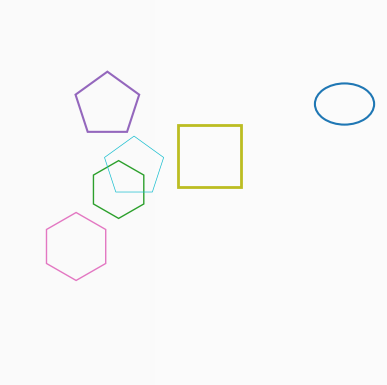[{"shape": "oval", "thickness": 1.5, "radius": 0.38, "center": [0.889, 0.73]}, {"shape": "hexagon", "thickness": 1, "radius": 0.38, "center": [0.306, 0.508]}, {"shape": "pentagon", "thickness": 1.5, "radius": 0.43, "center": [0.277, 0.727]}, {"shape": "hexagon", "thickness": 1, "radius": 0.44, "center": [0.196, 0.36]}, {"shape": "square", "thickness": 2, "radius": 0.41, "center": [0.54, 0.595]}, {"shape": "pentagon", "thickness": 0.5, "radius": 0.4, "center": [0.346, 0.566]}]